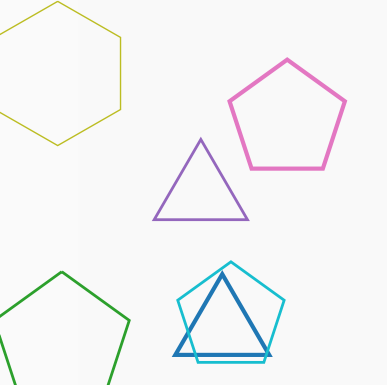[{"shape": "triangle", "thickness": 3, "radius": 0.7, "center": [0.574, 0.148]}, {"shape": "pentagon", "thickness": 2, "radius": 0.92, "center": [0.159, 0.111]}, {"shape": "triangle", "thickness": 2, "radius": 0.69, "center": [0.518, 0.499]}, {"shape": "pentagon", "thickness": 3, "radius": 0.78, "center": [0.741, 0.689]}, {"shape": "hexagon", "thickness": 1, "radius": 0.94, "center": [0.149, 0.809]}, {"shape": "pentagon", "thickness": 2, "radius": 0.72, "center": [0.596, 0.176]}]